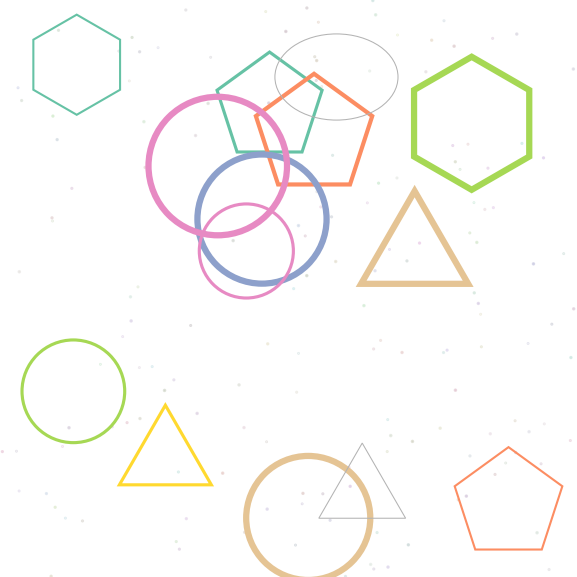[{"shape": "hexagon", "thickness": 1, "radius": 0.43, "center": [0.133, 0.887]}, {"shape": "pentagon", "thickness": 1.5, "radius": 0.48, "center": [0.467, 0.813]}, {"shape": "pentagon", "thickness": 2, "radius": 0.53, "center": [0.544, 0.765]}, {"shape": "pentagon", "thickness": 1, "radius": 0.49, "center": [0.881, 0.127]}, {"shape": "circle", "thickness": 3, "radius": 0.56, "center": [0.454, 0.62]}, {"shape": "circle", "thickness": 3, "radius": 0.6, "center": [0.377, 0.712]}, {"shape": "circle", "thickness": 1.5, "radius": 0.41, "center": [0.427, 0.565]}, {"shape": "circle", "thickness": 1.5, "radius": 0.44, "center": [0.127, 0.322]}, {"shape": "hexagon", "thickness": 3, "radius": 0.58, "center": [0.817, 0.786]}, {"shape": "triangle", "thickness": 1.5, "radius": 0.46, "center": [0.286, 0.206]}, {"shape": "circle", "thickness": 3, "radius": 0.54, "center": [0.534, 0.102]}, {"shape": "triangle", "thickness": 3, "radius": 0.54, "center": [0.718, 0.561]}, {"shape": "triangle", "thickness": 0.5, "radius": 0.43, "center": [0.627, 0.145]}, {"shape": "oval", "thickness": 0.5, "radius": 0.53, "center": [0.583, 0.866]}]